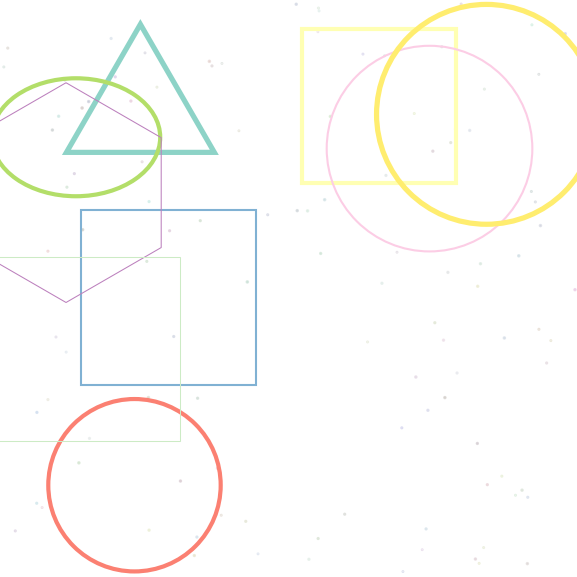[{"shape": "triangle", "thickness": 2.5, "radius": 0.74, "center": [0.243, 0.809]}, {"shape": "square", "thickness": 2, "radius": 0.67, "center": [0.657, 0.816]}, {"shape": "circle", "thickness": 2, "radius": 0.75, "center": [0.233, 0.159]}, {"shape": "square", "thickness": 1, "radius": 0.76, "center": [0.292, 0.484]}, {"shape": "oval", "thickness": 2, "radius": 0.73, "center": [0.132, 0.761]}, {"shape": "circle", "thickness": 1, "radius": 0.89, "center": [0.744, 0.742]}, {"shape": "hexagon", "thickness": 0.5, "radius": 0.95, "center": [0.114, 0.666]}, {"shape": "square", "thickness": 0.5, "radius": 0.79, "center": [0.153, 0.395]}, {"shape": "circle", "thickness": 2.5, "radius": 0.95, "center": [0.842, 0.801]}]